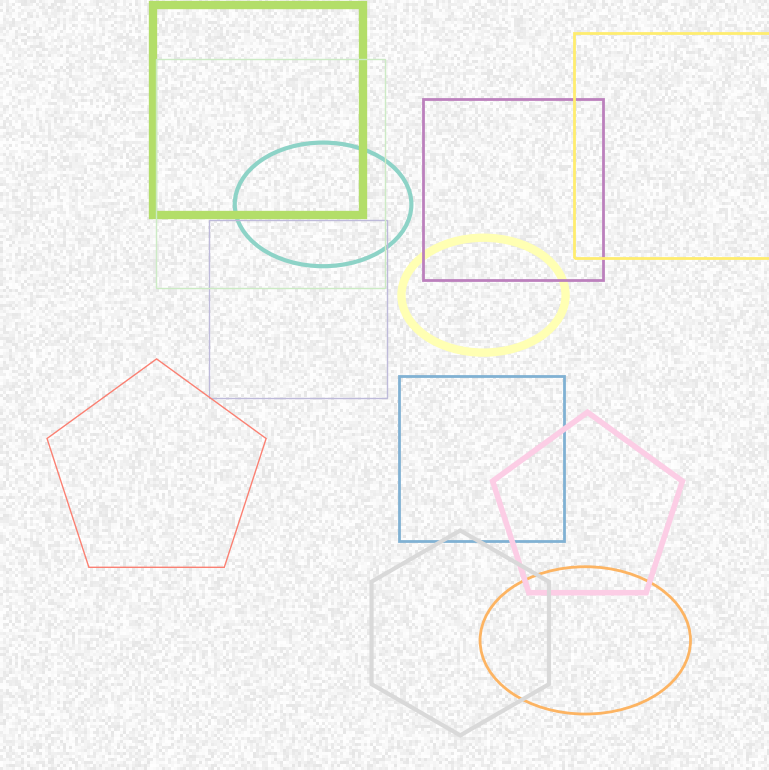[{"shape": "oval", "thickness": 1.5, "radius": 0.57, "center": [0.42, 0.735]}, {"shape": "oval", "thickness": 3, "radius": 0.53, "center": [0.628, 0.617]}, {"shape": "square", "thickness": 0.5, "radius": 0.58, "center": [0.387, 0.599]}, {"shape": "pentagon", "thickness": 0.5, "radius": 0.75, "center": [0.203, 0.384]}, {"shape": "square", "thickness": 1, "radius": 0.54, "center": [0.625, 0.405]}, {"shape": "oval", "thickness": 1, "radius": 0.68, "center": [0.76, 0.168]}, {"shape": "square", "thickness": 3, "radius": 0.68, "center": [0.335, 0.858]}, {"shape": "pentagon", "thickness": 2, "radius": 0.65, "center": [0.763, 0.335]}, {"shape": "hexagon", "thickness": 1.5, "radius": 0.67, "center": [0.598, 0.178]}, {"shape": "square", "thickness": 1, "radius": 0.59, "center": [0.666, 0.754]}, {"shape": "square", "thickness": 0.5, "radius": 0.74, "center": [0.351, 0.775]}, {"shape": "square", "thickness": 1, "radius": 0.73, "center": [0.891, 0.811]}]